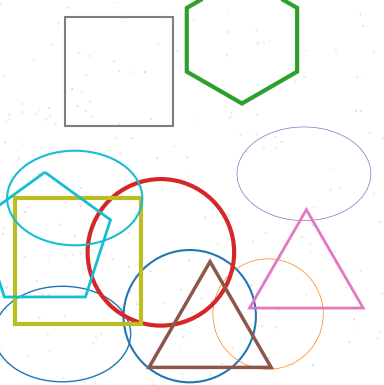[{"shape": "oval", "thickness": 1, "radius": 0.89, "center": [0.162, 0.132]}, {"shape": "circle", "thickness": 1.5, "radius": 0.86, "center": [0.493, 0.179]}, {"shape": "circle", "thickness": 0.5, "radius": 0.72, "center": [0.696, 0.184]}, {"shape": "hexagon", "thickness": 3, "radius": 0.83, "center": [0.628, 0.897]}, {"shape": "circle", "thickness": 3, "radius": 0.95, "center": [0.418, 0.345]}, {"shape": "oval", "thickness": 0.5, "radius": 0.87, "center": [0.789, 0.549]}, {"shape": "triangle", "thickness": 2.5, "radius": 0.92, "center": [0.546, 0.137]}, {"shape": "triangle", "thickness": 2, "radius": 0.85, "center": [0.796, 0.285]}, {"shape": "square", "thickness": 1.5, "radius": 0.7, "center": [0.309, 0.814]}, {"shape": "square", "thickness": 3, "radius": 0.82, "center": [0.202, 0.322]}, {"shape": "pentagon", "thickness": 2, "radius": 0.9, "center": [0.117, 0.374]}, {"shape": "oval", "thickness": 1.5, "radius": 0.88, "center": [0.194, 0.486]}]